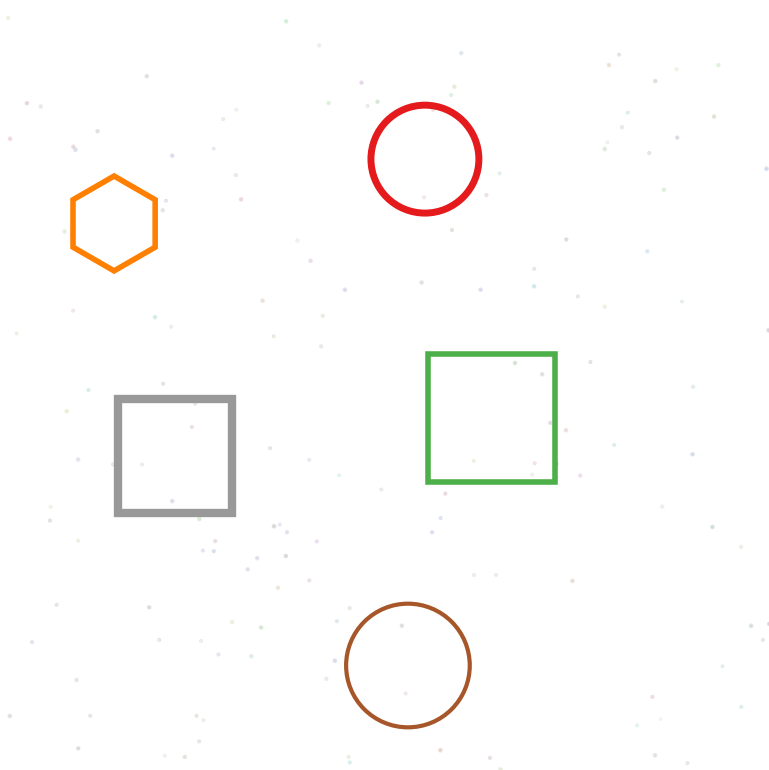[{"shape": "circle", "thickness": 2.5, "radius": 0.35, "center": [0.552, 0.793]}, {"shape": "square", "thickness": 2, "radius": 0.41, "center": [0.638, 0.457]}, {"shape": "hexagon", "thickness": 2, "radius": 0.31, "center": [0.148, 0.71]}, {"shape": "circle", "thickness": 1.5, "radius": 0.4, "center": [0.53, 0.136]}, {"shape": "square", "thickness": 3, "radius": 0.37, "center": [0.227, 0.408]}]